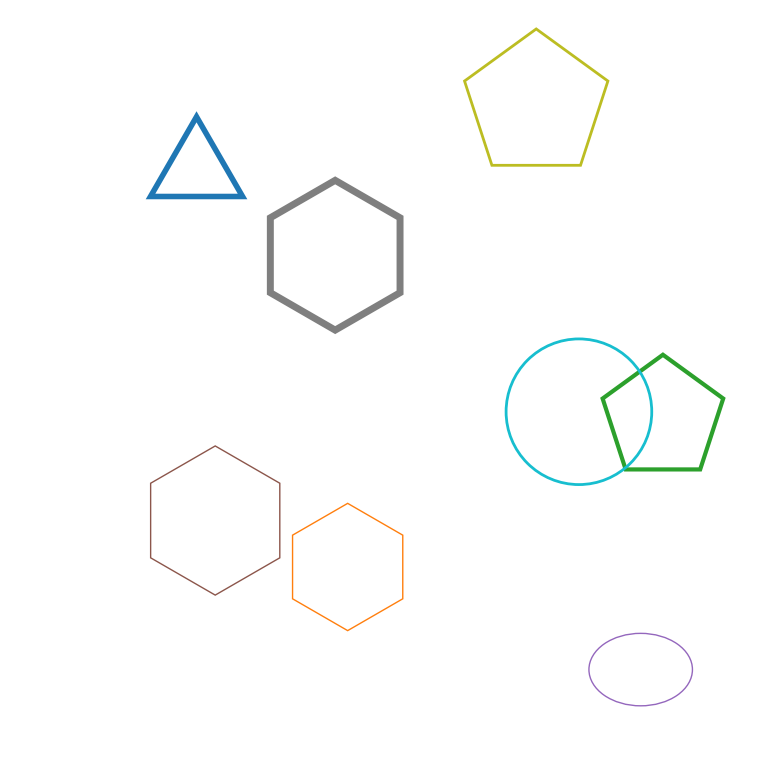[{"shape": "triangle", "thickness": 2, "radius": 0.35, "center": [0.255, 0.779]}, {"shape": "hexagon", "thickness": 0.5, "radius": 0.41, "center": [0.452, 0.264]}, {"shape": "pentagon", "thickness": 1.5, "radius": 0.41, "center": [0.861, 0.457]}, {"shape": "oval", "thickness": 0.5, "radius": 0.34, "center": [0.832, 0.13]}, {"shape": "hexagon", "thickness": 0.5, "radius": 0.48, "center": [0.28, 0.324]}, {"shape": "hexagon", "thickness": 2.5, "radius": 0.49, "center": [0.435, 0.669]}, {"shape": "pentagon", "thickness": 1, "radius": 0.49, "center": [0.696, 0.865]}, {"shape": "circle", "thickness": 1, "radius": 0.47, "center": [0.752, 0.465]}]